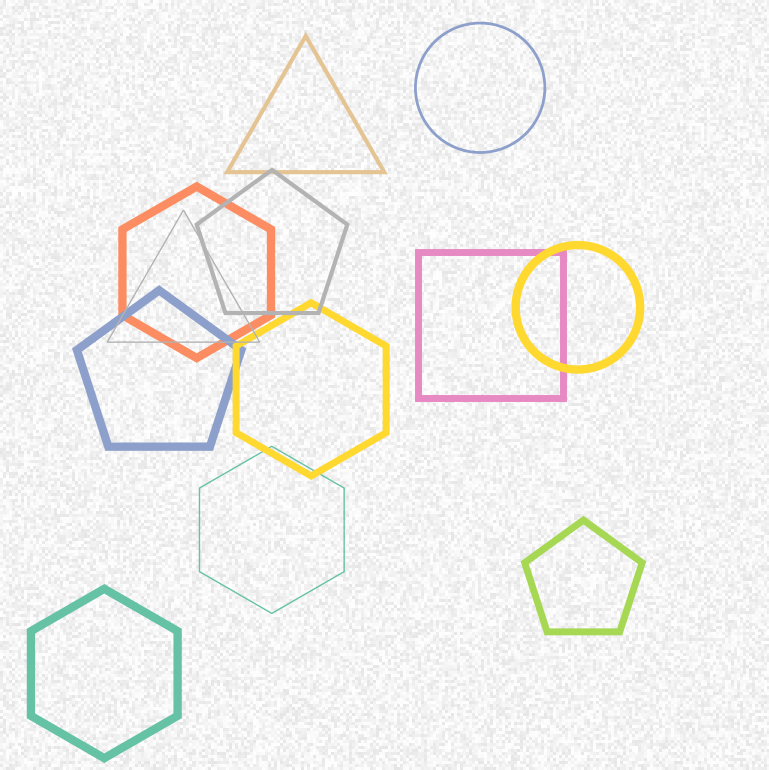[{"shape": "hexagon", "thickness": 3, "radius": 0.55, "center": [0.135, 0.125]}, {"shape": "hexagon", "thickness": 0.5, "radius": 0.54, "center": [0.353, 0.312]}, {"shape": "hexagon", "thickness": 3, "radius": 0.56, "center": [0.255, 0.646]}, {"shape": "pentagon", "thickness": 3, "radius": 0.56, "center": [0.207, 0.511]}, {"shape": "circle", "thickness": 1, "radius": 0.42, "center": [0.624, 0.886]}, {"shape": "square", "thickness": 2.5, "radius": 0.47, "center": [0.637, 0.578]}, {"shape": "pentagon", "thickness": 2.5, "radius": 0.4, "center": [0.758, 0.244]}, {"shape": "circle", "thickness": 3, "radius": 0.4, "center": [0.751, 0.601]}, {"shape": "hexagon", "thickness": 2.5, "radius": 0.56, "center": [0.404, 0.494]}, {"shape": "triangle", "thickness": 1.5, "radius": 0.59, "center": [0.397, 0.835]}, {"shape": "triangle", "thickness": 0.5, "radius": 0.57, "center": [0.238, 0.613]}, {"shape": "pentagon", "thickness": 1.5, "radius": 0.51, "center": [0.353, 0.677]}]